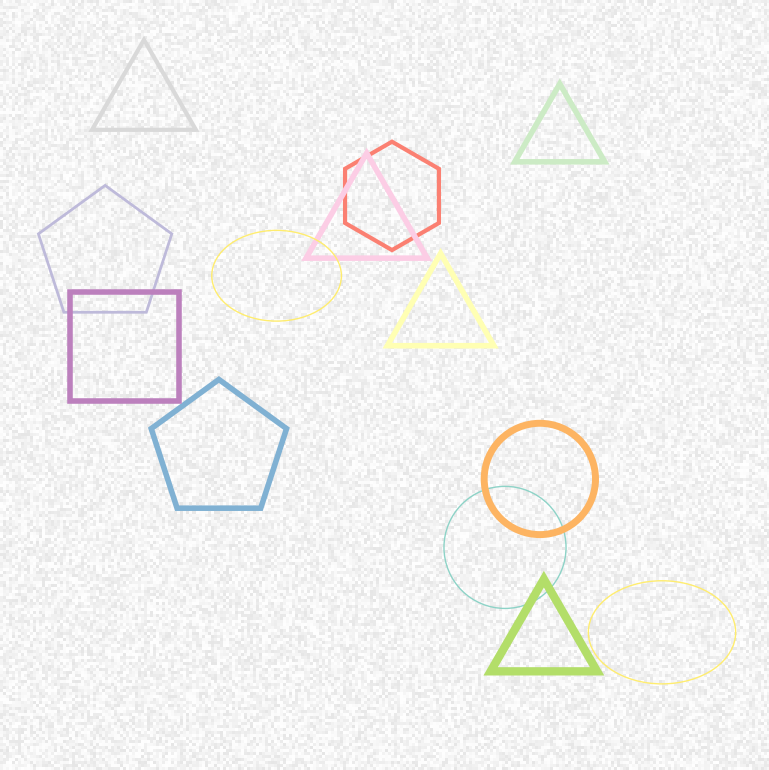[{"shape": "circle", "thickness": 0.5, "radius": 0.4, "center": [0.656, 0.289]}, {"shape": "triangle", "thickness": 2, "radius": 0.4, "center": [0.572, 0.591]}, {"shape": "pentagon", "thickness": 1, "radius": 0.46, "center": [0.137, 0.668]}, {"shape": "hexagon", "thickness": 1.5, "radius": 0.35, "center": [0.509, 0.746]}, {"shape": "pentagon", "thickness": 2, "radius": 0.46, "center": [0.284, 0.415]}, {"shape": "circle", "thickness": 2.5, "radius": 0.36, "center": [0.701, 0.378]}, {"shape": "triangle", "thickness": 3, "radius": 0.4, "center": [0.706, 0.168]}, {"shape": "triangle", "thickness": 2, "radius": 0.45, "center": [0.476, 0.71]}, {"shape": "triangle", "thickness": 1.5, "radius": 0.39, "center": [0.187, 0.87]}, {"shape": "square", "thickness": 2, "radius": 0.35, "center": [0.161, 0.55]}, {"shape": "triangle", "thickness": 2, "radius": 0.34, "center": [0.727, 0.824]}, {"shape": "oval", "thickness": 0.5, "radius": 0.48, "center": [0.86, 0.179]}, {"shape": "oval", "thickness": 0.5, "radius": 0.42, "center": [0.359, 0.642]}]